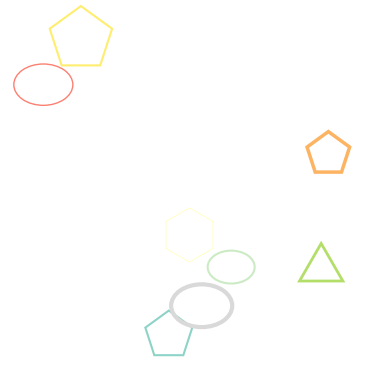[{"shape": "pentagon", "thickness": 1.5, "radius": 0.32, "center": [0.438, 0.129]}, {"shape": "hexagon", "thickness": 0.5, "radius": 0.35, "center": [0.492, 0.39]}, {"shape": "oval", "thickness": 1, "radius": 0.38, "center": [0.113, 0.78]}, {"shape": "pentagon", "thickness": 2.5, "radius": 0.29, "center": [0.853, 0.6]}, {"shape": "triangle", "thickness": 2, "radius": 0.33, "center": [0.834, 0.303]}, {"shape": "oval", "thickness": 3, "radius": 0.4, "center": [0.524, 0.206]}, {"shape": "oval", "thickness": 1.5, "radius": 0.31, "center": [0.6, 0.306]}, {"shape": "pentagon", "thickness": 1.5, "radius": 0.43, "center": [0.21, 0.899]}]